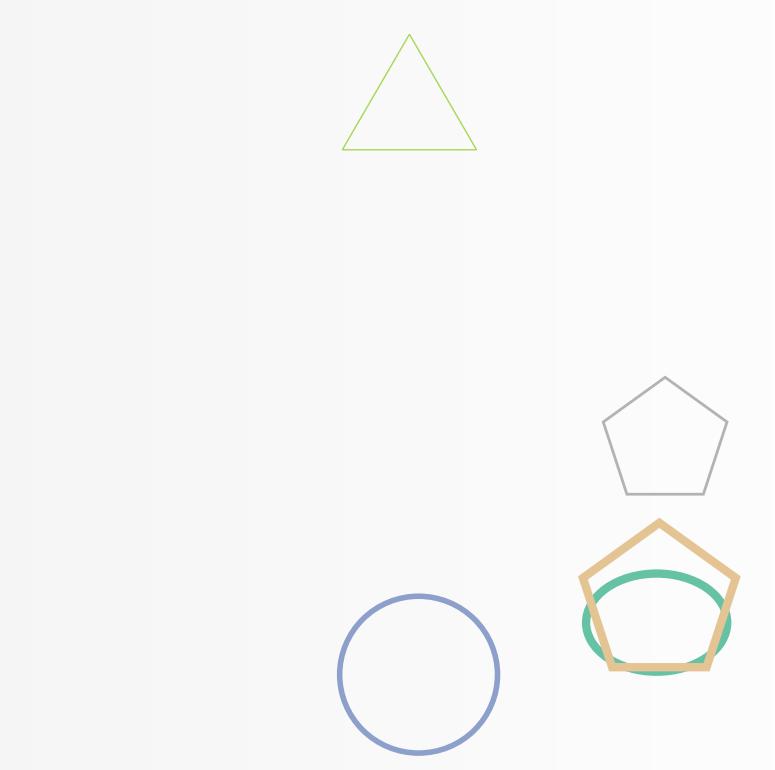[{"shape": "oval", "thickness": 3, "radius": 0.46, "center": [0.847, 0.191]}, {"shape": "circle", "thickness": 2, "radius": 0.51, "center": [0.54, 0.124]}, {"shape": "triangle", "thickness": 0.5, "radius": 0.5, "center": [0.528, 0.855]}, {"shape": "pentagon", "thickness": 3, "radius": 0.52, "center": [0.851, 0.217]}, {"shape": "pentagon", "thickness": 1, "radius": 0.42, "center": [0.858, 0.426]}]